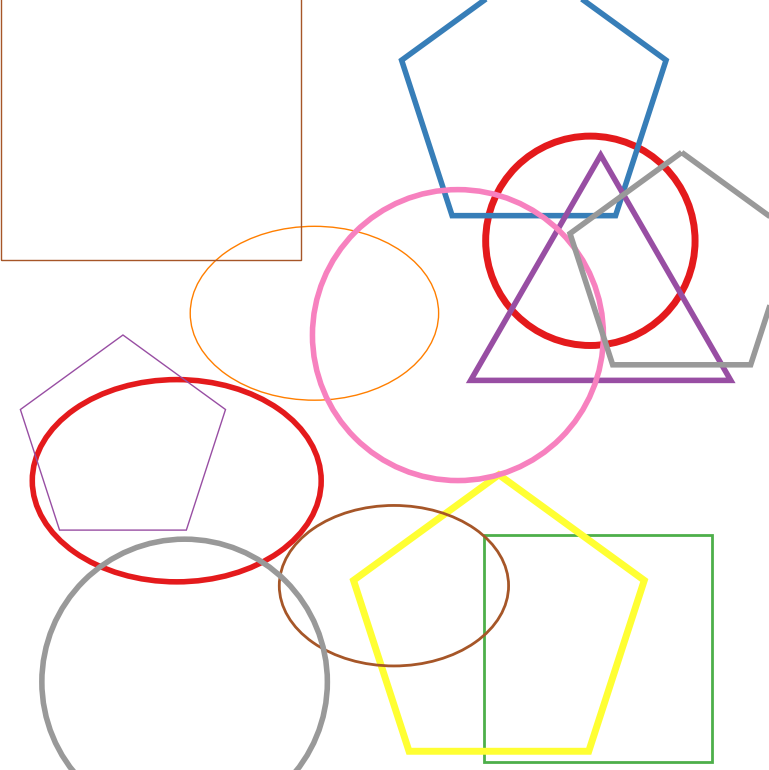[{"shape": "oval", "thickness": 2, "radius": 0.94, "center": [0.23, 0.376]}, {"shape": "circle", "thickness": 2.5, "radius": 0.68, "center": [0.767, 0.687]}, {"shape": "pentagon", "thickness": 2, "radius": 0.9, "center": [0.693, 0.866]}, {"shape": "square", "thickness": 1, "radius": 0.74, "center": [0.776, 0.158]}, {"shape": "pentagon", "thickness": 0.5, "radius": 0.7, "center": [0.16, 0.425]}, {"shape": "triangle", "thickness": 2, "radius": 0.98, "center": [0.78, 0.604]}, {"shape": "oval", "thickness": 0.5, "radius": 0.81, "center": [0.408, 0.593]}, {"shape": "pentagon", "thickness": 2.5, "radius": 0.99, "center": [0.648, 0.185]}, {"shape": "square", "thickness": 0.5, "radius": 0.97, "center": [0.196, 0.857]}, {"shape": "oval", "thickness": 1, "radius": 0.74, "center": [0.512, 0.239]}, {"shape": "circle", "thickness": 2, "radius": 0.94, "center": [0.595, 0.565]}, {"shape": "pentagon", "thickness": 2, "radius": 0.76, "center": [0.885, 0.65]}, {"shape": "circle", "thickness": 2, "radius": 0.93, "center": [0.24, 0.114]}]